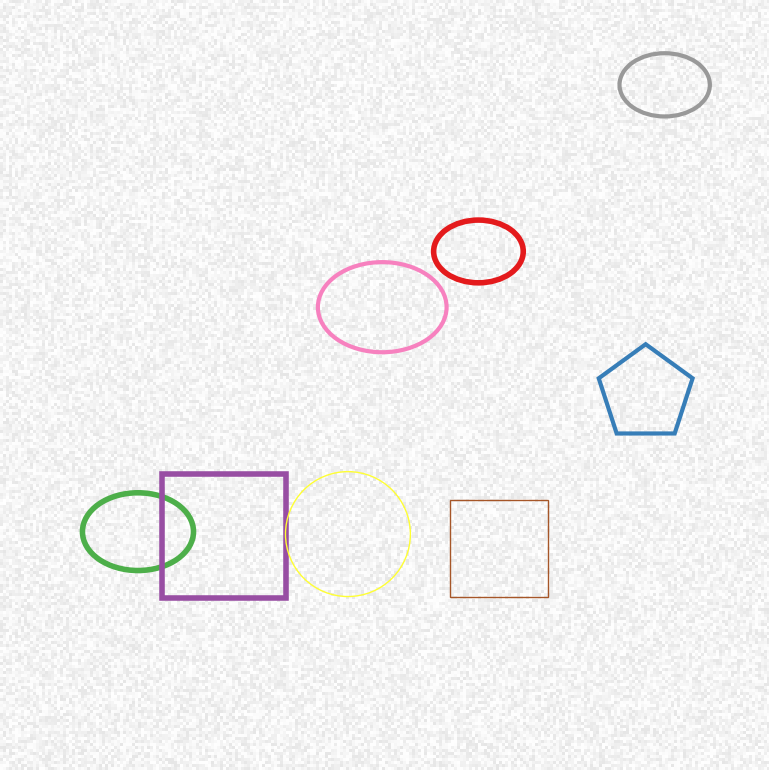[{"shape": "oval", "thickness": 2, "radius": 0.29, "center": [0.621, 0.673]}, {"shape": "pentagon", "thickness": 1.5, "radius": 0.32, "center": [0.839, 0.489]}, {"shape": "oval", "thickness": 2, "radius": 0.36, "center": [0.179, 0.31]}, {"shape": "square", "thickness": 2, "radius": 0.4, "center": [0.291, 0.304]}, {"shape": "circle", "thickness": 0.5, "radius": 0.41, "center": [0.452, 0.306]}, {"shape": "square", "thickness": 0.5, "radius": 0.32, "center": [0.648, 0.288]}, {"shape": "oval", "thickness": 1.5, "radius": 0.42, "center": [0.496, 0.601]}, {"shape": "oval", "thickness": 1.5, "radius": 0.29, "center": [0.863, 0.89]}]